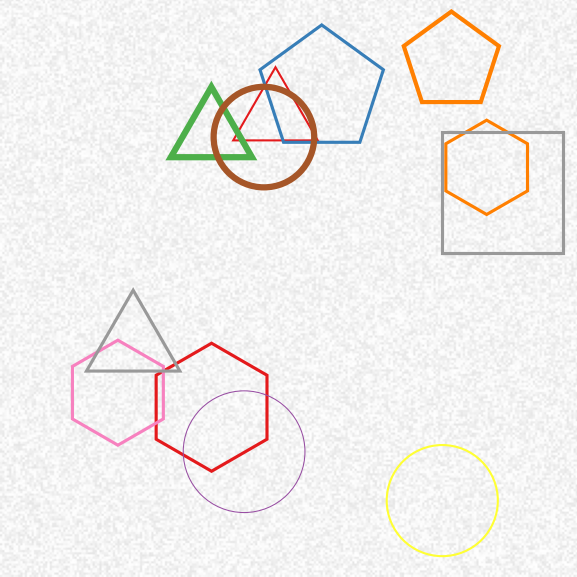[{"shape": "triangle", "thickness": 1, "radius": 0.42, "center": [0.477, 0.798]}, {"shape": "hexagon", "thickness": 1.5, "radius": 0.55, "center": [0.366, 0.294]}, {"shape": "pentagon", "thickness": 1.5, "radius": 0.56, "center": [0.557, 0.844]}, {"shape": "triangle", "thickness": 3, "radius": 0.41, "center": [0.366, 0.767]}, {"shape": "circle", "thickness": 0.5, "radius": 0.53, "center": [0.423, 0.217]}, {"shape": "pentagon", "thickness": 2, "radius": 0.43, "center": [0.782, 0.893]}, {"shape": "hexagon", "thickness": 1.5, "radius": 0.41, "center": [0.843, 0.709]}, {"shape": "circle", "thickness": 1, "radius": 0.48, "center": [0.766, 0.132]}, {"shape": "circle", "thickness": 3, "radius": 0.44, "center": [0.457, 0.762]}, {"shape": "hexagon", "thickness": 1.5, "radius": 0.45, "center": [0.204, 0.319]}, {"shape": "square", "thickness": 1.5, "radius": 0.53, "center": [0.871, 0.666]}, {"shape": "triangle", "thickness": 1.5, "radius": 0.47, "center": [0.231, 0.403]}]